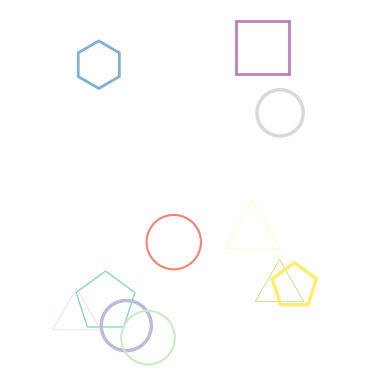[{"shape": "pentagon", "thickness": 1, "radius": 0.4, "center": [0.274, 0.216]}, {"shape": "triangle", "thickness": 0.5, "radius": 0.41, "center": [0.656, 0.395]}, {"shape": "circle", "thickness": 2.5, "radius": 0.33, "center": [0.328, 0.154]}, {"shape": "circle", "thickness": 1.5, "radius": 0.35, "center": [0.451, 0.371]}, {"shape": "hexagon", "thickness": 2, "radius": 0.31, "center": [0.257, 0.832]}, {"shape": "triangle", "thickness": 0.5, "radius": 0.36, "center": [0.726, 0.253]}, {"shape": "triangle", "thickness": 0.5, "radius": 0.36, "center": [0.199, 0.179]}, {"shape": "circle", "thickness": 2.5, "radius": 0.3, "center": [0.728, 0.707]}, {"shape": "square", "thickness": 2, "radius": 0.34, "center": [0.681, 0.877]}, {"shape": "circle", "thickness": 1.5, "radius": 0.35, "center": [0.384, 0.123]}, {"shape": "pentagon", "thickness": 2.5, "radius": 0.3, "center": [0.764, 0.257]}]